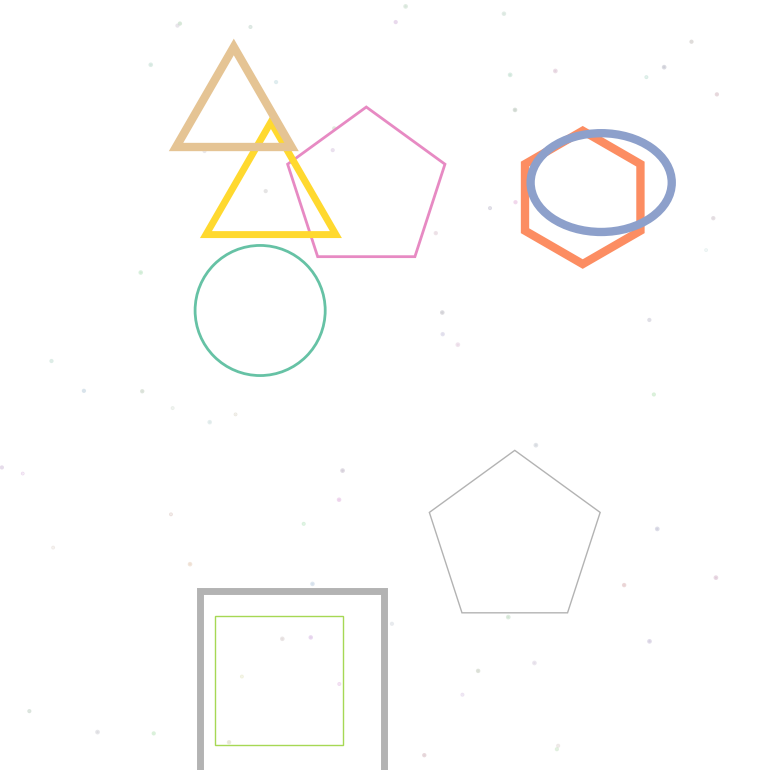[{"shape": "circle", "thickness": 1, "radius": 0.42, "center": [0.338, 0.597]}, {"shape": "hexagon", "thickness": 3, "radius": 0.43, "center": [0.757, 0.744]}, {"shape": "oval", "thickness": 3, "radius": 0.46, "center": [0.781, 0.763]}, {"shape": "pentagon", "thickness": 1, "radius": 0.54, "center": [0.476, 0.754]}, {"shape": "square", "thickness": 0.5, "radius": 0.42, "center": [0.362, 0.116]}, {"shape": "triangle", "thickness": 2.5, "radius": 0.49, "center": [0.352, 0.744]}, {"shape": "triangle", "thickness": 3, "radius": 0.43, "center": [0.304, 0.852]}, {"shape": "pentagon", "thickness": 0.5, "radius": 0.58, "center": [0.669, 0.298]}, {"shape": "square", "thickness": 2.5, "radius": 0.6, "center": [0.379, 0.114]}]